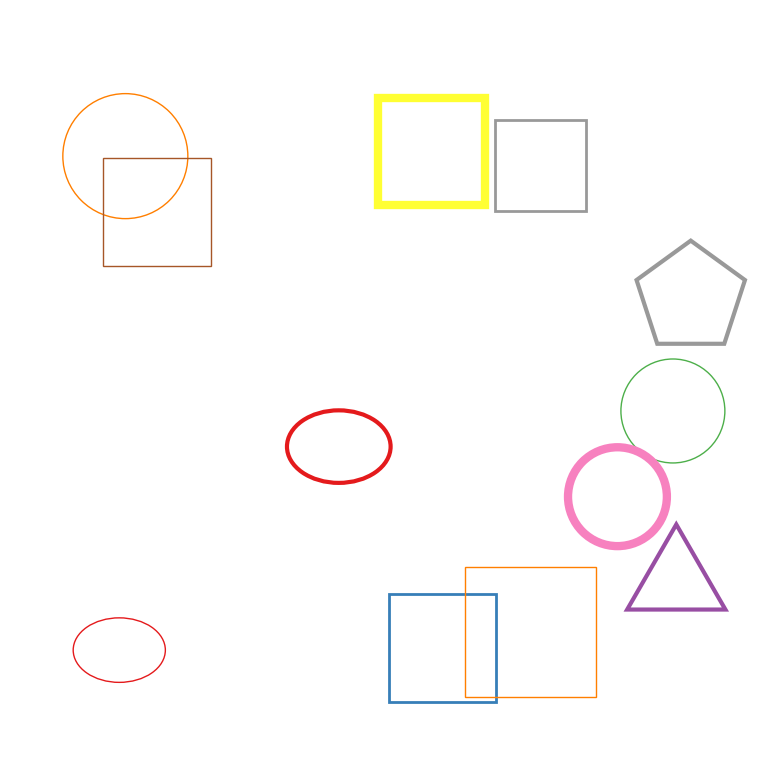[{"shape": "oval", "thickness": 0.5, "radius": 0.3, "center": [0.155, 0.156]}, {"shape": "oval", "thickness": 1.5, "radius": 0.34, "center": [0.44, 0.42]}, {"shape": "square", "thickness": 1, "radius": 0.35, "center": [0.574, 0.158]}, {"shape": "circle", "thickness": 0.5, "radius": 0.34, "center": [0.874, 0.466]}, {"shape": "triangle", "thickness": 1.5, "radius": 0.37, "center": [0.878, 0.245]}, {"shape": "circle", "thickness": 0.5, "radius": 0.41, "center": [0.163, 0.797]}, {"shape": "square", "thickness": 0.5, "radius": 0.42, "center": [0.689, 0.179]}, {"shape": "square", "thickness": 3, "radius": 0.35, "center": [0.56, 0.803]}, {"shape": "square", "thickness": 0.5, "radius": 0.35, "center": [0.204, 0.725]}, {"shape": "circle", "thickness": 3, "radius": 0.32, "center": [0.802, 0.355]}, {"shape": "pentagon", "thickness": 1.5, "radius": 0.37, "center": [0.897, 0.613]}, {"shape": "square", "thickness": 1, "radius": 0.29, "center": [0.702, 0.785]}]